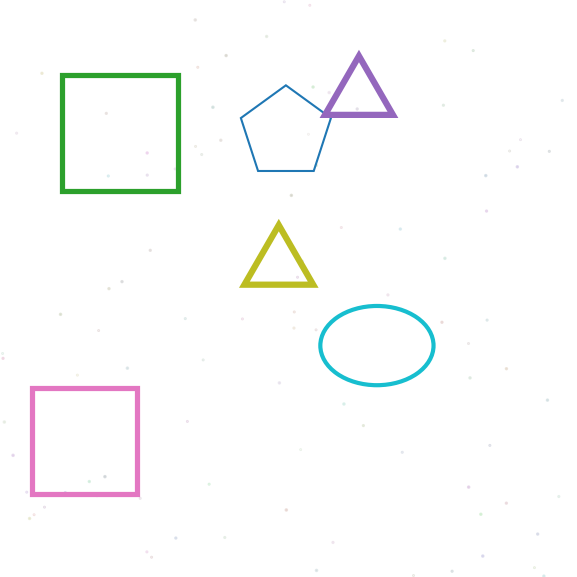[{"shape": "pentagon", "thickness": 1, "radius": 0.41, "center": [0.495, 0.769]}, {"shape": "square", "thickness": 2.5, "radius": 0.5, "center": [0.208, 0.769]}, {"shape": "triangle", "thickness": 3, "radius": 0.34, "center": [0.622, 0.834]}, {"shape": "square", "thickness": 2.5, "radius": 0.46, "center": [0.146, 0.236]}, {"shape": "triangle", "thickness": 3, "radius": 0.34, "center": [0.483, 0.541]}, {"shape": "oval", "thickness": 2, "radius": 0.49, "center": [0.653, 0.401]}]